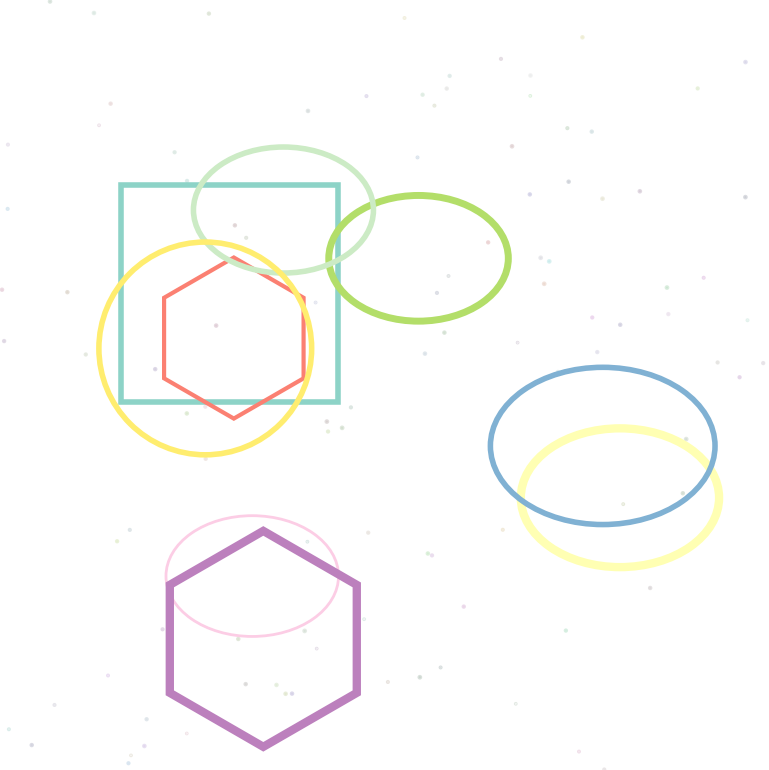[{"shape": "square", "thickness": 2, "radius": 0.7, "center": [0.298, 0.619]}, {"shape": "oval", "thickness": 3, "radius": 0.64, "center": [0.805, 0.354]}, {"shape": "hexagon", "thickness": 1.5, "radius": 0.52, "center": [0.304, 0.561]}, {"shape": "oval", "thickness": 2, "radius": 0.73, "center": [0.783, 0.421]}, {"shape": "oval", "thickness": 2.5, "radius": 0.58, "center": [0.544, 0.665]}, {"shape": "oval", "thickness": 1, "radius": 0.56, "center": [0.328, 0.252]}, {"shape": "hexagon", "thickness": 3, "radius": 0.7, "center": [0.342, 0.17]}, {"shape": "oval", "thickness": 2, "radius": 0.58, "center": [0.368, 0.727]}, {"shape": "circle", "thickness": 2, "radius": 0.69, "center": [0.267, 0.547]}]